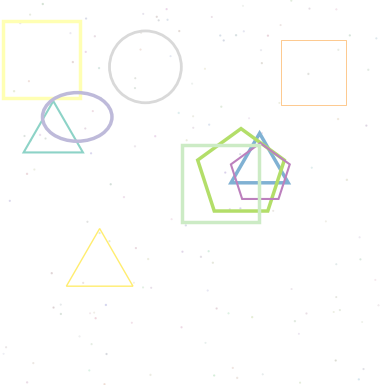[{"shape": "triangle", "thickness": 1.5, "radius": 0.44, "center": [0.138, 0.649]}, {"shape": "square", "thickness": 2.5, "radius": 0.5, "center": [0.107, 0.845]}, {"shape": "oval", "thickness": 2.5, "radius": 0.45, "center": [0.201, 0.696]}, {"shape": "triangle", "thickness": 2.5, "radius": 0.43, "center": [0.674, 0.568]}, {"shape": "square", "thickness": 0.5, "radius": 0.42, "center": [0.815, 0.813]}, {"shape": "pentagon", "thickness": 2.5, "radius": 0.59, "center": [0.626, 0.548]}, {"shape": "circle", "thickness": 2, "radius": 0.47, "center": [0.378, 0.826]}, {"shape": "pentagon", "thickness": 1.5, "radius": 0.4, "center": [0.676, 0.548]}, {"shape": "square", "thickness": 2.5, "radius": 0.5, "center": [0.574, 0.522]}, {"shape": "triangle", "thickness": 1, "radius": 0.5, "center": [0.259, 0.307]}]